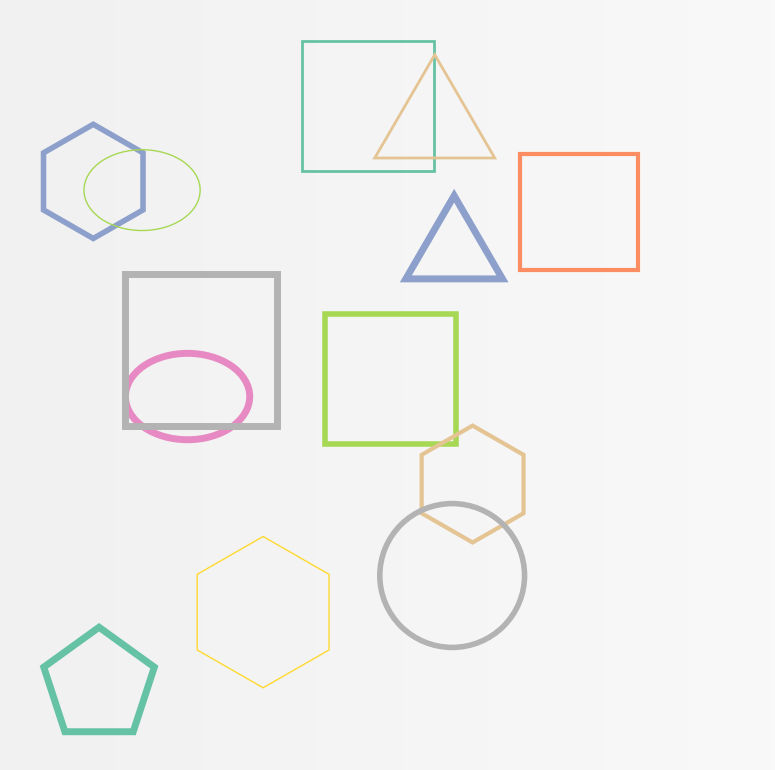[{"shape": "square", "thickness": 1, "radius": 0.42, "center": [0.475, 0.862]}, {"shape": "pentagon", "thickness": 2.5, "radius": 0.38, "center": [0.128, 0.11]}, {"shape": "square", "thickness": 1.5, "radius": 0.38, "center": [0.747, 0.725]}, {"shape": "hexagon", "thickness": 2, "radius": 0.37, "center": [0.12, 0.764]}, {"shape": "triangle", "thickness": 2.5, "radius": 0.36, "center": [0.586, 0.674]}, {"shape": "oval", "thickness": 2.5, "radius": 0.4, "center": [0.242, 0.485]}, {"shape": "square", "thickness": 2, "radius": 0.42, "center": [0.504, 0.507]}, {"shape": "oval", "thickness": 0.5, "radius": 0.37, "center": [0.183, 0.753]}, {"shape": "hexagon", "thickness": 0.5, "radius": 0.49, "center": [0.34, 0.205]}, {"shape": "hexagon", "thickness": 1.5, "radius": 0.38, "center": [0.61, 0.371]}, {"shape": "triangle", "thickness": 1, "radius": 0.45, "center": [0.561, 0.84]}, {"shape": "circle", "thickness": 2, "radius": 0.47, "center": [0.583, 0.253]}, {"shape": "square", "thickness": 2.5, "radius": 0.49, "center": [0.26, 0.545]}]